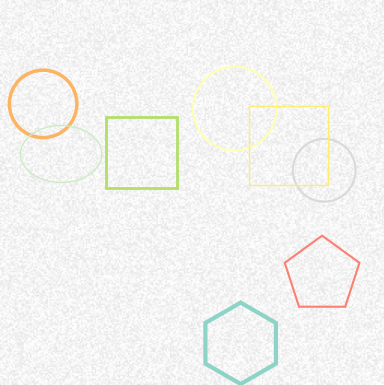[{"shape": "hexagon", "thickness": 3, "radius": 0.53, "center": [0.625, 0.108]}, {"shape": "circle", "thickness": 1.5, "radius": 0.54, "center": [0.61, 0.718]}, {"shape": "pentagon", "thickness": 1.5, "radius": 0.51, "center": [0.837, 0.286]}, {"shape": "circle", "thickness": 2.5, "radius": 0.44, "center": [0.112, 0.73]}, {"shape": "square", "thickness": 2, "radius": 0.46, "center": [0.367, 0.605]}, {"shape": "circle", "thickness": 1.5, "radius": 0.41, "center": [0.842, 0.558]}, {"shape": "oval", "thickness": 1, "radius": 0.53, "center": [0.159, 0.6]}, {"shape": "square", "thickness": 1, "radius": 0.51, "center": [0.749, 0.621]}]